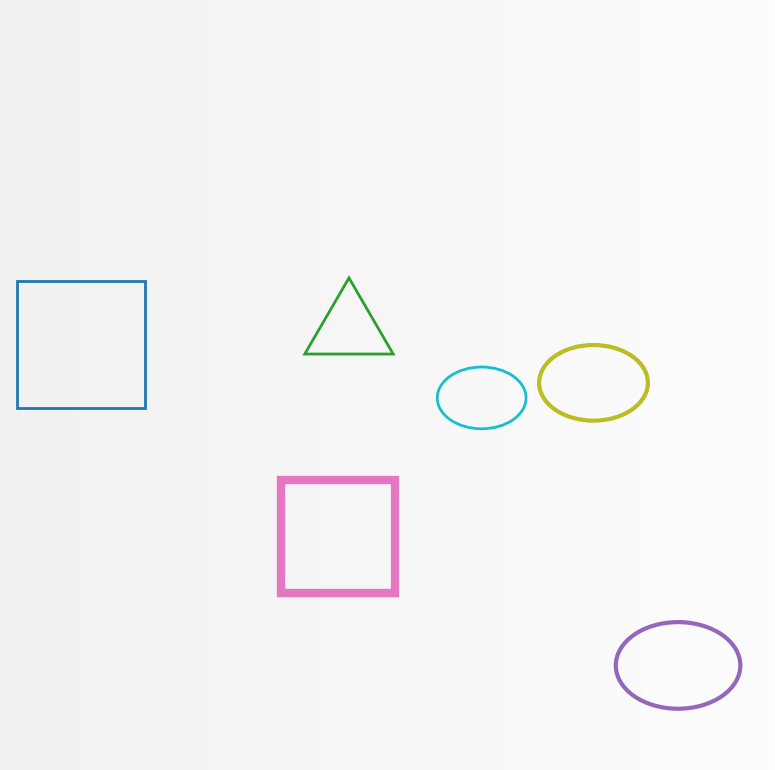[{"shape": "square", "thickness": 1, "radius": 0.41, "center": [0.104, 0.553]}, {"shape": "triangle", "thickness": 1, "radius": 0.33, "center": [0.45, 0.573]}, {"shape": "oval", "thickness": 1.5, "radius": 0.4, "center": [0.875, 0.136]}, {"shape": "square", "thickness": 3, "radius": 0.37, "center": [0.436, 0.304]}, {"shape": "oval", "thickness": 1.5, "radius": 0.35, "center": [0.766, 0.503]}, {"shape": "oval", "thickness": 1, "radius": 0.29, "center": [0.621, 0.483]}]